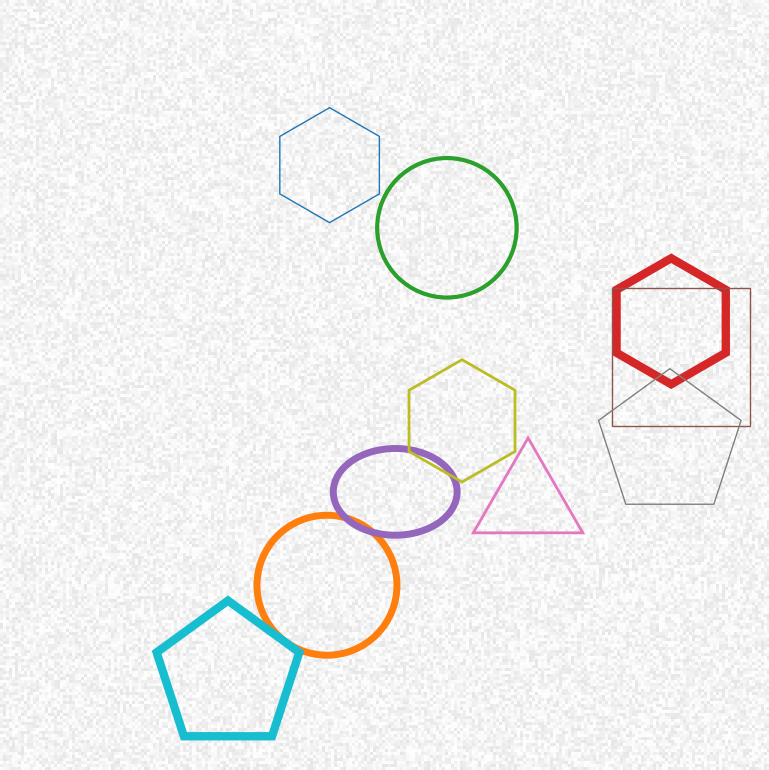[{"shape": "hexagon", "thickness": 0.5, "radius": 0.37, "center": [0.428, 0.786]}, {"shape": "circle", "thickness": 2.5, "radius": 0.45, "center": [0.425, 0.24]}, {"shape": "circle", "thickness": 1.5, "radius": 0.45, "center": [0.58, 0.704]}, {"shape": "hexagon", "thickness": 3, "radius": 0.41, "center": [0.872, 0.583]}, {"shape": "oval", "thickness": 2.5, "radius": 0.4, "center": [0.513, 0.361]}, {"shape": "square", "thickness": 0.5, "radius": 0.45, "center": [0.885, 0.536]}, {"shape": "triangle", "thickness": 1, "radius": 0.41, "center": [0.686, 0.349]}, {"shape": "pentagon", "thickness": 0.5, "radius": 0.49, "center": [0.87, 0.424]}, {"shape": "hexagon", "thickness": 1, "radius": 0.4, "center": [0.6, 0.453]}, {"shape": "pentagon", "thickness": 3, "radius": 0.49, "center": [0.296, 0.123]}]